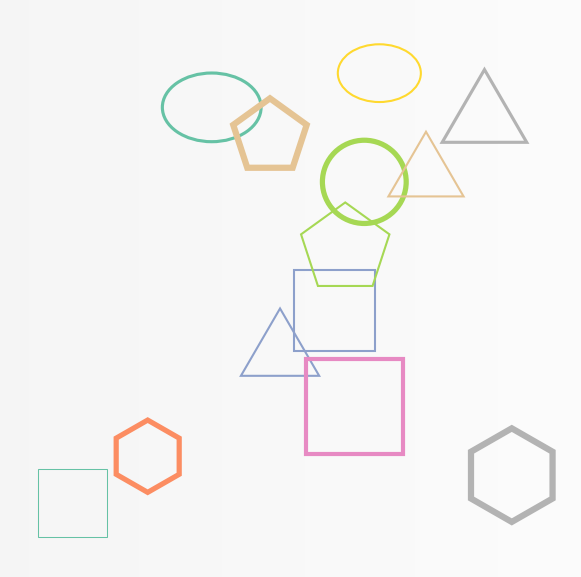[{"shape": "square", "thickness": 0.5, "radius": 0.29, "center": [0.125, 0.129]}, {"shape": "oval", "thickness": 1.5, "radius": 0.42, "center": [0.364, 0.813]}, {"shape": "hexagon", "thickness": 2.5, "radius": 0.31, "center": [0.254, 0.209]}, {"shape": "triangle", "thickness": 1, "radius": 0.39, "center": [0.482, 0.387]}, {"shape": "square", "thickness": 1, "radius": 0.35, "center": [0.576, 0.462]}, {"shape": "square", "thickness": 2, "radius": 0.41, "center": [0.61, 0.295]}, {"shape": "pentagon", "thickness": 1, "radius": 0.4, "center": [0.594, 0.569]}, {"shape": "circle", "thickness": 2.5, "radius": 0.36, "center": [0.627, 0.684]}, {"shape": "oval", "thickness": 1, "radius": 0.36, "center": [0.653, 0.872]}, {"shape": "triangle", "thickness": 1, "radius": 0.37, "center": [0.733, 0.696]}, {"shape": "pentagon", "thickness": 3, "radius": 0.33, "center": [0.464, 0.762]}, {"shape": "hexagon", "thickness": 3, "radius": 0.41, "center": [0.88, 0.176]}, {"shape": "triangle", "thickness": 1.5, "radius": 0.42, "center": [0.833, 0.795]}]